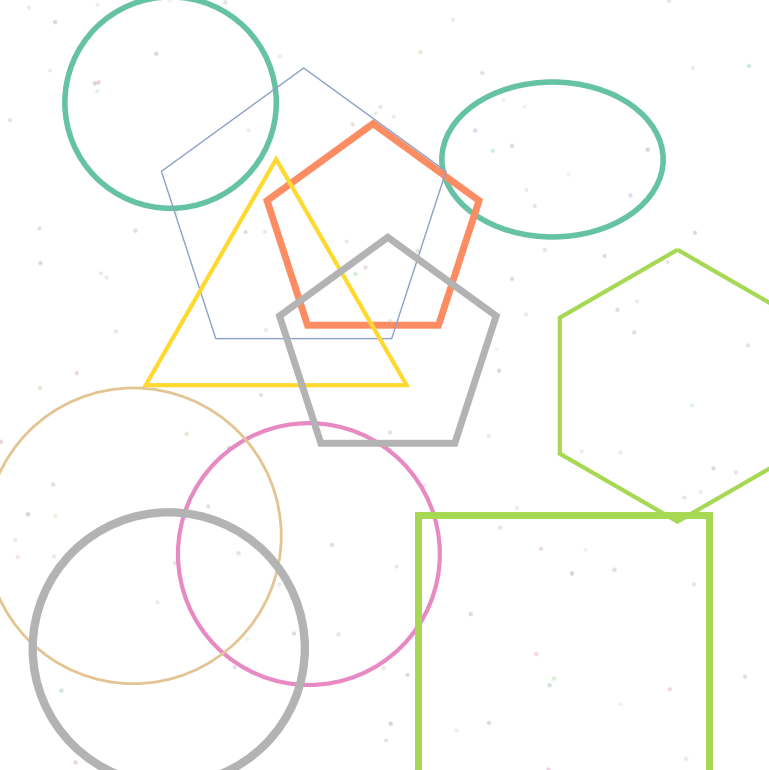[{"shape": "oval", "thickness": 2, "radius": 0.72, "center": [0.718, 0.793]}, {"shape": "circle", "thickness": 2, "radius": 0.69, "center": [0.222, 0.867]}, {"shape": "pentagon", "thickness": 2.5, "radius": 0.72, "center": [0.484, 0.695]}, {"shape": "pentagon", "thickness": 0.5, "radius": 0.97, "center": [0.394, 0.717]}, {"shape": "circle", "thickness": 1.5, "radius": 0.85, "center": [0.401, 0.28]}, {"shape": "square", "thickness": 2.5, "radius": 0.94, "center": [0.732, 0.143]}, {"shape": "hexagon", "thickness": 1.5, "radius": 0.88, "center": [0.88, 0.499]}, {"shape": "triangle", "thickness": 1.5, "radius": 0.98, "center": [0.359, 0.598]}, {"shape": "circle", "thickness": 1, "radius": 0.96, "center": [0.173, 0.304]}, {"shape": "pentagon", "thickness": 2.5, "radius": 0.74, "center": [0.504, 0.544]}, {"shape": "circle", "thickness": 3, "radius": 0.88, "center": [0.219, 0.158]}]